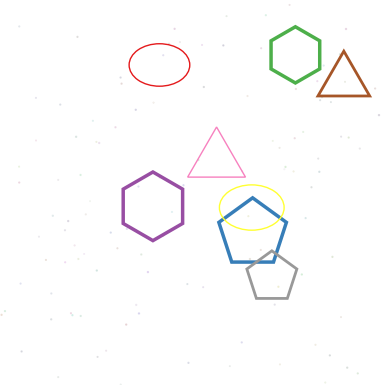[{"shape": "oval", "thickness": 1, "radius": 0.39, "center": [0.414, 0.831]}, {"shape": "pentagon", "thickness": 2.5, "radius": 0.46, "center": [0.656, 0.394]}, {"shape": "hexagon", "thickness": 2.5, "radius": 0.36, "center": [0.767, 0.857]}, {"shape": "hexagon", "thickness": 2.5, "radius": 0.45, "center": [0.397, 0.464]}, {"shape": "oval", "thickness": 1, "radius": 0.42, "center": [0.654, 0.461]}, {"shape": "triangle", "thickness": 2, "radius": 0.39, "center": [0.893, 0.789]}, {"shape": "triangle", "thickness": 1, "radius": 0.43, "center": [0.562, 0.583]}, {"shape": "pentagon", "thickness": 2, "radius": 0.34, "center": [0.706, 0.28]}]